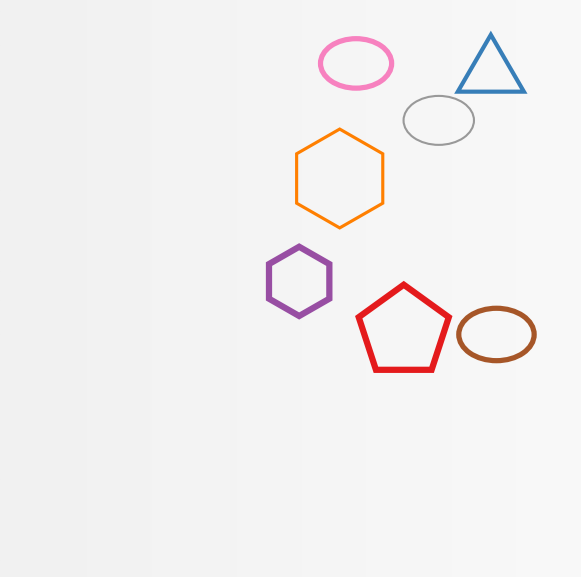[{"shape": "pentagon", "thickness": 3, "radius": 0.41, "center": [0.695, 0.425]}, {"shape": "triangle", "thickness": 2, "radius": 0.33, "center": [0.844, 0.873]}, {"shape": "hexagon", "thickness": 3, "radius": 0.3, "center": [0.515, 0.512]}, {"shape": "hexagon", "thickness": 1.5, "radius": 0.43, "center": [0.584, 0.69]}, {"shape": "oval", "thickness": 2.5, "radius": 0.32, "center": [0.854, 0.42]}, {"shape": "oval", "thickness": 2.5, "radius": 0.31, "center": [0.613, 0.889]}, {"shape": "oval", "thickness": 1, "radius": 0.3, "center": [0.755, 0.791]}]